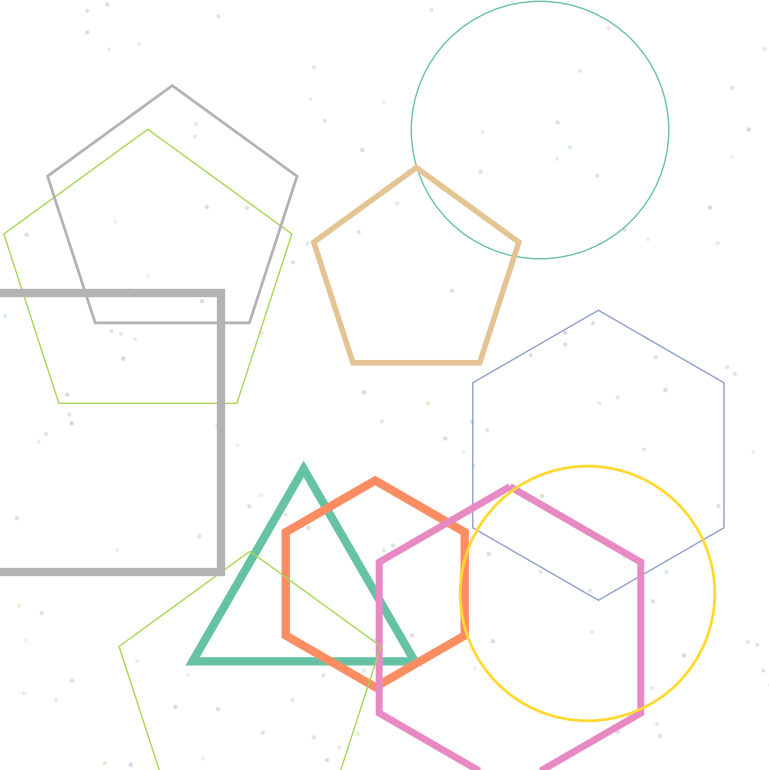[{"shape": "triangle", "thickness": 3, "radius": 0.83, "center": [0.394, 0.224]}, {"shape": "circle", "thickness": 0.5, "radius": 0.84, "center": [0.701, 0.831]}, {"shape": "hexagon", "thickness": 3, "radius": 0.67, "center": [0.487, 0.242]}, {"shape": "hexagon", "thickness": 0.5, "radius": 0.94, "center": [0.777, 0.409]}, {"shape": "hexagon", "thickness": 2.5, "radius": 0.98, "center": [0.662, 0.172]}, {"shape": "pentagon", "thickness": 0.5, "radius": 0.89, "center": [0.325, 0.105]}, {"shape": "pentagon", "thickness": 0.5, "radius": 0.98, "center": [0.192, 0.635]}, {"shape": "circle", "thickness": 1, "radius": 0.83, "center": [0.763, 0.229]}, {"shape": "pentagon", "thickness": 2, "radius": 0.7, "center": [0.541, 0.642]}, {"shape": "square", "thickness": 3, "radius": 0.91, "center": [0.106, 0.438]}, {"shape": "pentagon", "thickness": 1, "radius": 0.85, "center": [0.224, 0.718]}]